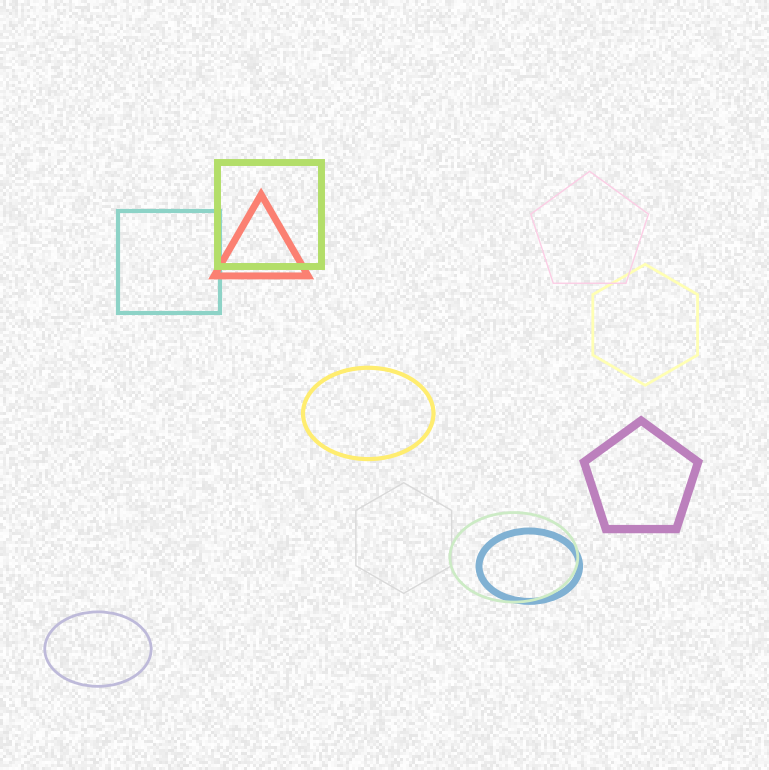[{"shape": "square", "thickness": 1.5, "radius": 0.33, "center": [0.219, 0.66]}, {"shape": "hexagon", "thickness": 1, "radius": 0.39, "center": [0.838, 0.578]}, {"shape": "oval", "thickness": 1, "radius": 0.35, "center": [0.127, 0.157]}, {"shape": "triangle", "thickness": 2.5, "radius": 0.35, "center": [0.339, 0.677]}, {"shape": "oval", "thickness": 2.5, "radius": 0.33, "center": [0.687, 0.265]}, {"shape": "square", "thickness": 2.5, "radius": 0.34, "center": [0.35, 0.722]}, {"shape": "pentagon", "thickness": 0.5, "radius": 0.4, "center": [0.766, 0.697]}, {"shape": "hexagon", "thickness": 0.5, "radius": 0.36, "center": [0.524, 0.301]}, {"shape": "pentagon", "thickness": 3, "radius": 0.39, "center": [0.833, 0.376]}, {"shape": "oval", "thickness": 1, "radius": 0.42, "center": [0.667, 0.276]}, {"shape": "oval", "thickness": 1.5, "radius": 0.42, "center": [0.478, 0.463]}]